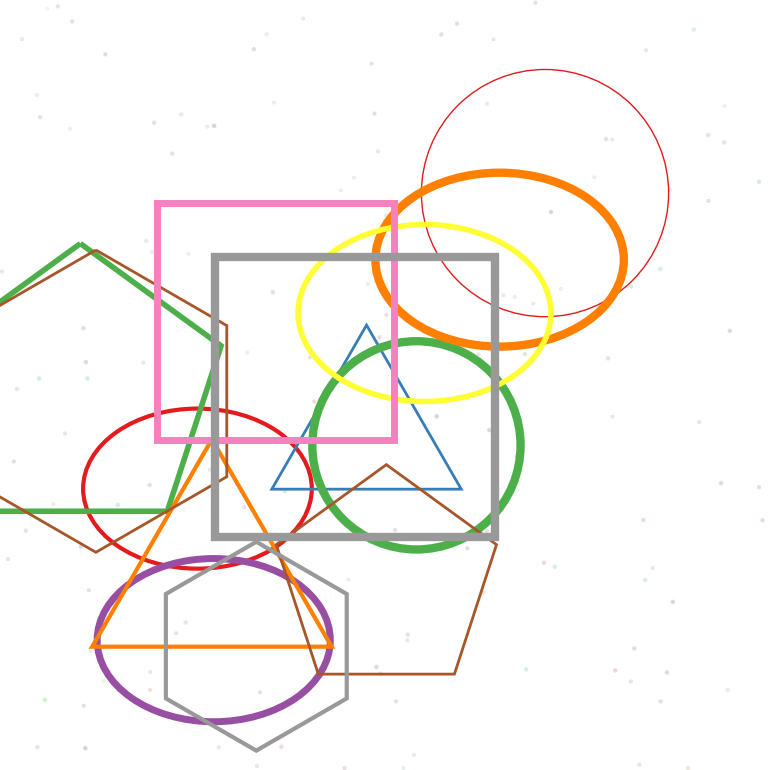[{"shape": "oval", "thickness": 1.5, "radius": 0.74, "center": [0.256, 0.365]}, {"shape": "circle", "thickness": 0.5, "radius": 0.8, "center": [0.708, 0.749]}, {"shape": "triangle", "thickness": 1, "radius": 0.71, "center": [0.476, 0.436]}, {"shape": "pentagon", "thickness": 2, "radius": 0.96, "center": [0.104, 0.492]}, {"shape": "circle", "thickness": 3, "radius": 0.68, "center": [0.541, 0.422]}, {"shape": "oval", "thickness": 2.5, "radius": 0.76, "center": [0.278, 0.169]}, {"shape": "oval", "thickness": 3, "radius": 0.81, "center": [0.649, 0.663]}, {"shape": "triangle", "thickness": 1.5, "radius": 0.9, "center": [0.275, 0.25]}, {"shape": "oval", "thickness": 2, "radius": 0.82, "center": [0.551, 0.593]}, {"shape": "hexagon", "thickness": 1, "radius": 0.98, "center": [0.125, 0.479]}, {"shape": "pentagon", "thickness": 1, "radius": 0.75, "center": [0.502, 0.246]}, {"shape": "square", "thickness": 2.5, "radius": 0.77, "center": [0.358, 0.582]}, {"shape": "square", "thickness": 3, "radius": 0.91, "center": [0.461, 0.484]}, {"shape": "hexagon", "thickness": 1.5, "radius": 0.68, "center": [0.333, 0.161]}]